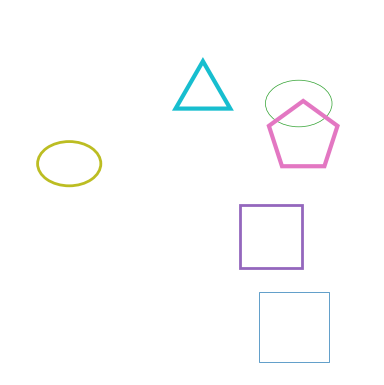[{"shape": "square", "thickness": 0.5, "radius": 0.46, "center": [0.763, 0.151]}, {"shape": "oval", "thickness": 0.5, "radius": 0.43, "center": [0.776, 0.731]}, {"shape": "square", "thickness": 2, "radius": 0.41, "center": [0.704, 0.387]}, {"shape": "pentagon", "thickness": 3, "radius": 0.47, "center": [0.788, 0.644]}, {"shape": "oval", "thickness": 2, "radius": 0.41, "center": [0.18, 0.575]}, {"shape": "triangle", "thickness": 3, "radius": 0.41, "center": [0.527, 0.759]}]